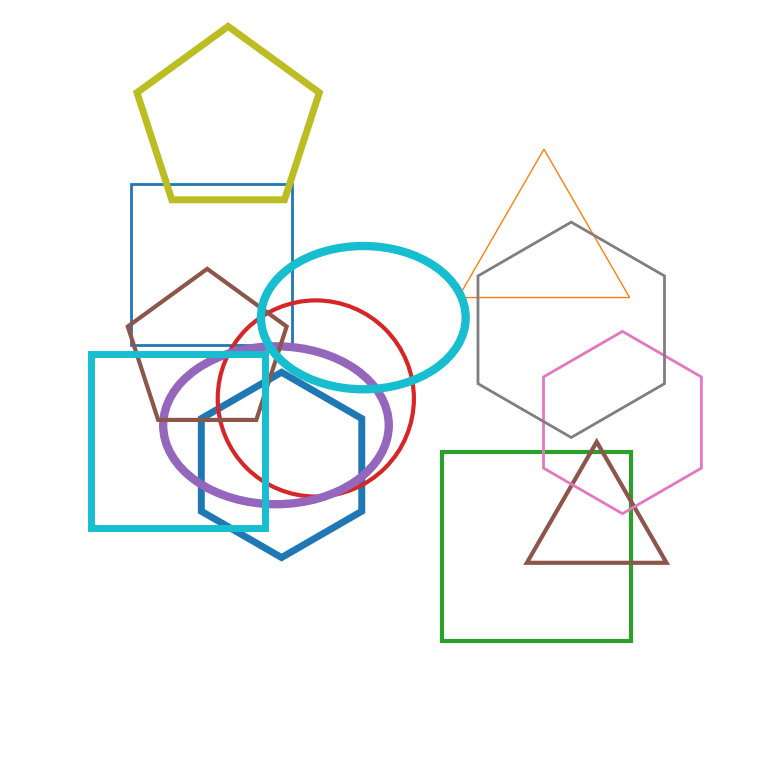[{"shape": "hexagon", "thickness": 2.5, "radius": 0.6, "center": [0.366, 0.396]}, {"shape": "square", "thickness": 1, "radius": 0.52, "center": [0.275, 0.657]}, {"shape": "triangle", "thickness": 0.5, "radius": 0.64, "center": [0.706, 0.678]}, {"shape": "square", "thickness": 1.5, "radius": 0.61, "center": [0.697, 0.29]}, {"shape": "circle", "thickness": 1.5, "radius": 0.64, "center": [0.41, 0.483]}, {"shape": "oval", "thickness": 3, "radius": 0.73, "center": [0.358, 0.448]}, {"shape": "pentagon", "thickness": 1.5, "radius": 0.54, "center": [0.269, 0.542]}, {"shape": "triangle", "thickness": 1.5, "radius": 0.52, "center": [0.775, 0.321]}, {"shape": "hexagon", "thickness": 1, "radius": 0.59, "center": [0.808, 0.451]}, {"shape": "hexagon", "thickness": 1, "radius": 0.7, "center": [0.742, 0.572]}, {"shape": "pentagon", "thickness": 2.5, "radius": 0.62, "center": [0.296, 0.841]}, {"shape": "oval", "thickness": 3, "radius": 0.66, "center": [0.472, 0.587]}, {"shape": "square", "thickness": 2.5, "radius": 0.56, "center": [0.231, 0.427]}]